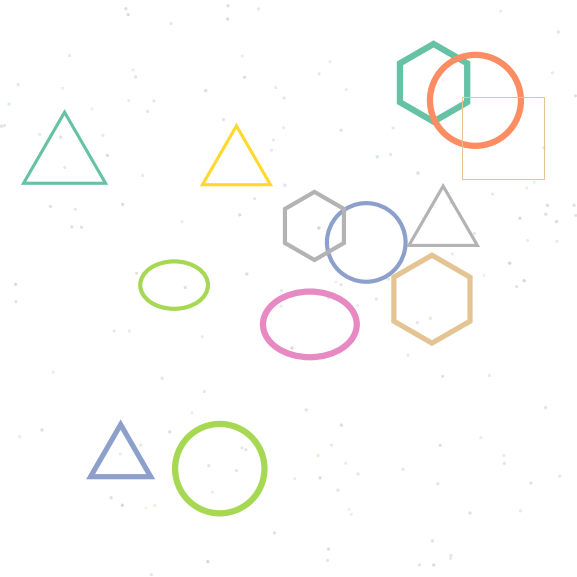[{"shape": "triangle", "thickness": 1.5, "radius": 0.41, "center": [0.112, 0.723]}, {"shape": "hexagon", "thickness": 3, "radius": 0.34, "center": [0.751, 0.856]}, {"shape": "circle", "thickness": 3, "radius": 0.39, "center": [0.823, 0.825]}, {"shape": "circle", "thickness": 2, "radius": 0.34, "center": [0.634, 0.579]}, {"shape": "triangle", "thickness": 2.5, "radius": 0.3, "center": [0.209, 0.204]}, {"shape": "oval", "thickness": 3, "radius": 0.41, "center": [0.537, 0.437]}, {"shape": "circle", "thickness": 3, "radius": 0.39, "center": [0.381, 0.188]}, {"shape": "oval", "thickness": 2, "radius": 0.29, "center": [0.301, 0.505]}, {"shape": "triangle", "thickness": 1.5, "radius": 0.34, "center": [0.409, 0.713]}, {"shape": "square", "thickness": 0.5, "radius": 0.35, "center": [0.871, 0.76]}, {"shape": "hexagon", "thickness": 2.5, "radius": 0.38, "center": [0.748, 0.481]}, {"shape": "triangle", "thickness": 1.5, "radius": 0.34, "center": [0.767, 0.608]}, {"shape": "hexagon", "thickness": 2, "radius": 0.29, "center": [0.545, 0.608]}]